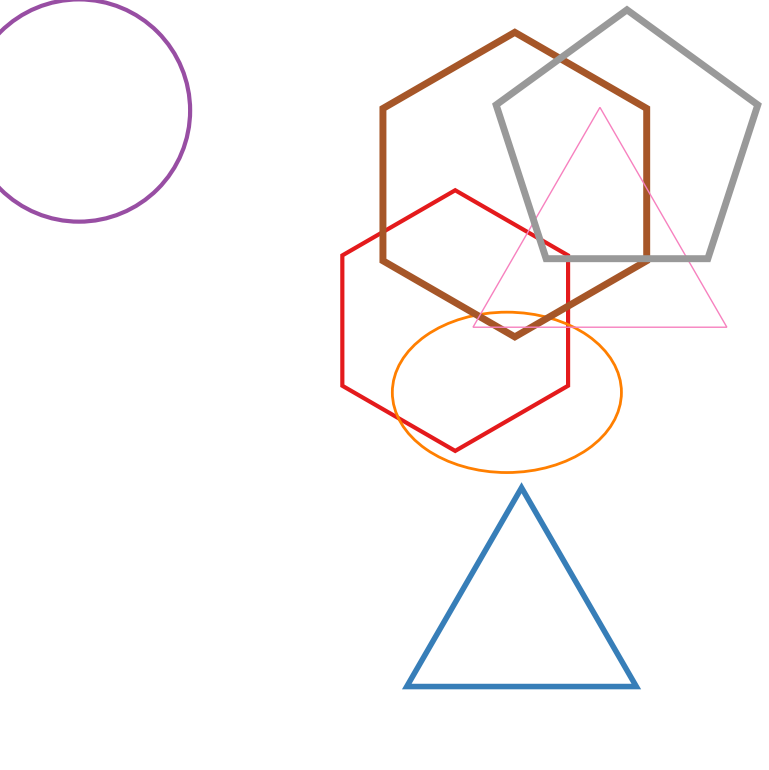[{"shape": "hexagon", "thickness": 1.5, "radius": 0.85, "center": [0.591, 0.584]}, {"shape": "triangle", "thickness": 2, "radius": 0.86, "center": [0.677, 0.194]}, {"shape": "circle", "thickness": 1.5, "radius": 0.72, "center": [0.103, 0.856]}, {"shape": "oval", "thickness": 1, "radius": 0.74, "center": [0.658, 0.49]}, {"shape": "hexagon", "thickness": 2.5, "radius": 0.99, "center": [0.669, 0.76]}, {"shape": "triangle", "thickness": 0.5, "radius": 0.95, "center": [0.779, 0.67]}, {"shape": "pentagon", "thickness": 2.5, "radius": 0.89, "center": [0.814, 0.809]}]